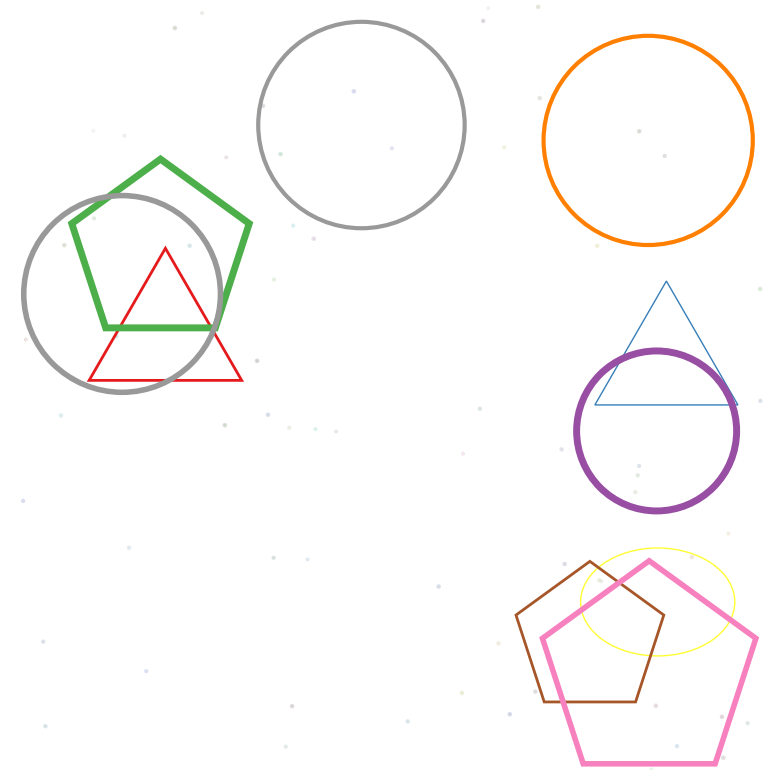[{"shape": "triangle", "thickness": 1, "radius": 0.57, "center": [0.215, 0.563]}, {"shape": "triangle", "thickness": 0.5, "radius": 0.54, "center": [0.865, 0.528]}, {"shape": "pentagon", "thickness": 2.5, "radius": 0.61, "center": [0.208, 0.672]}, {"shape": "circle", "thickness": 2.5, "radius": 0.52, "center": [0.853, 0.44]}, {"shape": "circle", "thickness": 1.5, "radius": 0.68, "center": [0.842, 0.818]}, {"shape": "oval", "thickness": 0.5, "radius": 0.5, "center": [0.854, 0.218]}, {"shape": "pentagon", "thickness": 1, "radius": 0.5, "center": [0.766, 0.17]}, {"shape": "pentagon", "thickness": 2, "radius": 0.73, "center": [0.843, 0.126]}, {"shape": "circle", "thickness": 1.5, "radius": 0.67, "center": [0.469, 0.838]}, {"shape": "circle", "thickness": 2, "radius": 0.64, "center": [0.159, 0.618]}]